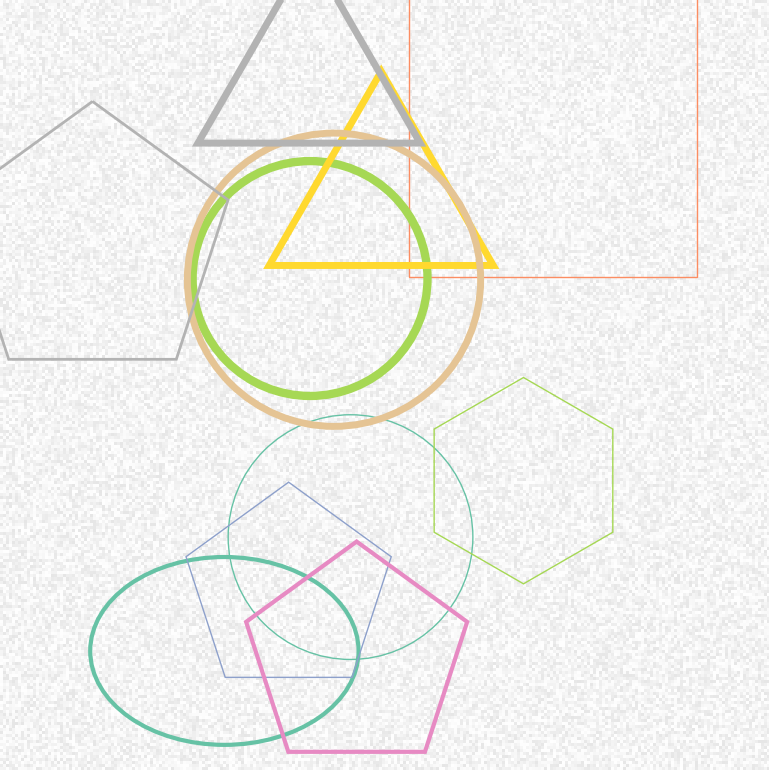[{"shape": "circle", "thickness": 0.5, "radius": 0.79, "center": [0.455, 0.302]}, {"shape": "oval", "thickness": 1.5, "radius": 0.87, "center": [0.291, 0.155]}, {"shape": "square", "thickness": 0.5, "radius": 0.94, "center": [0.718, 0.828]}, {"shape": "pentagon", "thickness": 0.5, "radius": 0.7, "center": [0.375, 0.234]}, {"shape": "pentagon", "thickness": 1.5, "radius": 0.75, "center": [0.463, 0.146]}, {"shape": "circle", "thickness": 3, "radius": 0.76, "center": [0.403, 0.638]}, {"shape": "hexagon", "thickness": 0.5, "radius": 0.67, "center": [0.68, 0.376]}, {"shape": "triangle", "thickness": 2.5, "radius": 0.84, "center": [0.495, 0.739]}, {"shape": "circle", "thickness": 2.5, "radius": 0.95, "center": [0.434, 0.637]}, {"shape": "triangle", "thickness": 2.5, "radius": 0.83, "center": [0.401, 0.897]}, {"shape": "pentagon", "thickness": 1, "radius": 0.93, "center": [0.12, 0.683]}]